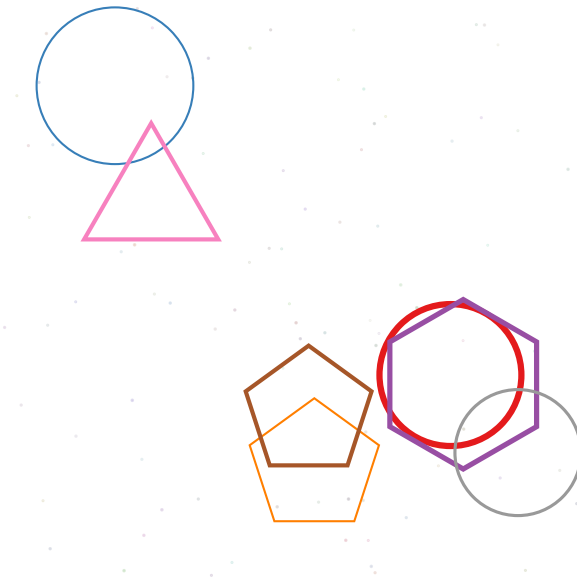[{"shape": "circle", "thickness": 3, "radius": 0.61, "center": [0.78, 0.35]}, {"shape": "circle", "thickness": 1, "radius": 0.68, "center": [0.199, 0.851]}, {"shape": "hexagon", "thickness": 2.5, "radius": 0.73, "center": [0.802, 0.334]}, {"shape": "pentagon", "thickness": 1, "radius": 0.59, "center": [0.544, 0.192]}, {"shape": "pentagon", "thickness": 2, "radius": 0.57, "center": [0.534, 0.286]}, {"shape": "triangle", "thickness": 2, "radius": 0.67, "center": [0.262, 0.652]}, {"shape": "circle", "thickness": 1.5, "radius": 0.55, "center": [0.897, 0.215]}]